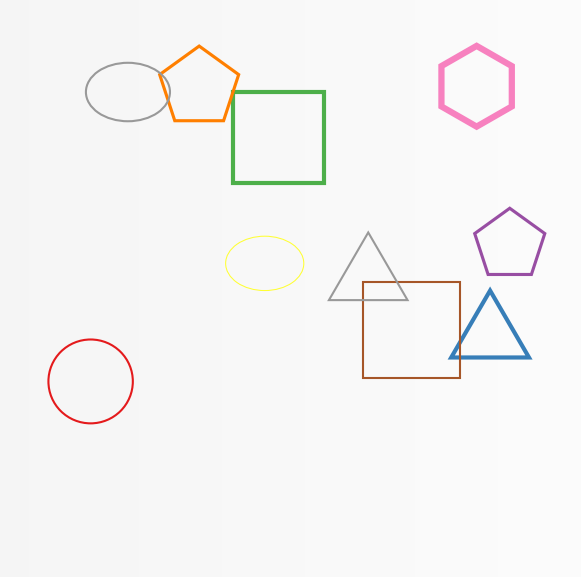[{"shape": "circle", "thickness": 1, "radius": 0.36, "center": [0.156, 0.339]}, {"shape": "triangle", "thickness": 2, "radius": 0.39, "center": [0.843, 0.419]}, {"shape": "square", "thickness": 2, "radius": 0.39, "center": [0.479, 0.761]}, {"shape": "pentagon", "thickness": 1.5, "radius": 0.32, "center": [0.877, 0.575]}, {"shape": "pentagon", "thickness": 1.5, "radius": 0.36, "center": [0.343, 0.848]}, {"shape": "oval", "thickness": 0.5, "radius": 0.34, "center": [0.455, 0.543]}, {"shape": "square", "thickness": 1, "radius": 0.42, "center": [0.708, 0.428]}, {"shape": "hexagon", "thickness": 3, "radius": 0.35, "center": [0.82, 0.85]}, {"shape": "triangle", "thickness": 1, "radius": 0.39, "center": [0.634, 0.519]}, {"shape": "oval", "thickness": 1, "radius": 0.36, "center": [0.22, 0.84]}]